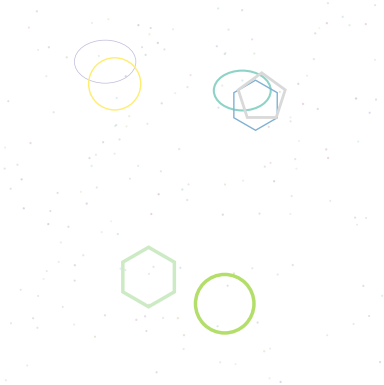[{"shape": "oval", "thickness": 1.5, "radius": 0.37, "center": [0.629, 0.765]}, {"shape": "oval", "thickness": 0.5, "radius": 0.4, "center": [0.273, 0.84]}, {"shape": "hexagon", "thickness": 1, "radius": 0.33, "center": [0.664, 0.727]}, {"shape": "circle", "thickness": 2.5, "radius": 0.38, "center": [0.584, 0.211]}, {"shape": "pentagon", "thickness": 2, "radius": 0.32, "center": [0.68, 0.747]}, {"shape": "hexagon", "thickness": 2.5, "radius": 0.39, "center": [0.386, 0.28]}, {"shape": "circle", "thickness": 1, "radius": 0.34, "center": [0.298, 0.782]}]